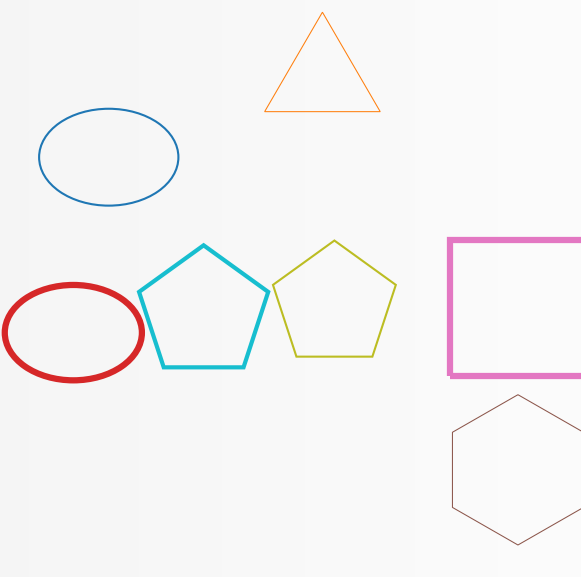[{"shape": "oval", "thickness": 1, "radius": 0.6, "center": [0.187, 0.727]}, {"shape": "triangle", "thickness": 0.5, "radius": 0.57, "center": [0.555, 0.863]}, {"shape": "oval", "thickness": 3, "radius": 0.59, "center": [0.126, 0.423]}, {"shape": "hexagon", "thickness": 0.5, "radius": 0.65, "center": [0.891, 0.186]}, {"shape": "square", "thickness": 3, "radius": 0.59, "center": [0.892, 0.466]}, {"shape": "pentagon", "thickness": 1, "radius": 0.56, "center": [0.575, 0.471]}, {"shape": "pentagon", "thickness": 2, "radius": 0.58, "center": [0.35, 0.458]}]